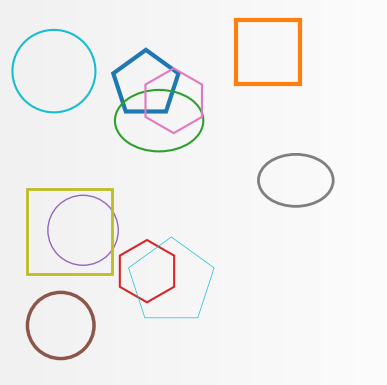[{"shape": "pentagon", "thickness": 3, "radius": 0.44, "center": [0.376, 0.782]}, {"shape": "square", "thickness": 3, "radius": 0.41, "center": [0.69, 0.865]}, {"shape": "oval", "thickness": 1.5, "radius": 0.57, "center": [0.411, 0.687]}, {"shape": "hexagon", "thickness": 1.5, "radius": 0.4, "center": [0.379, 0.296]}, {"shape": "circle", "thickness": 1, "radius": 0.45, "center": [0.214, 0.402]}, {"shape": "circle", "thickness": 2.5, "radius": 0.43, "center": [0.157, 0.155]}, {"shape": "hexagon", "thickness": 1.5, "radius": 0.42, "center": [0.448, 0.738]}, {"shape": "oval", "thickness": 2, "radius": 0.48, "center": [0.763, 0.532]}, {"shape": "square", "thickness": 2, "radius": 0.55, "center": [0.18, 0.399]}, {"shape": "pentagon", "thickness": 0.5, "radius": 0.58, "center": [0.442, 0.268]}, {"shape": "circle", "thickness": 1.5, "radius": 0.54, "center": [0.139, 0.815]}]